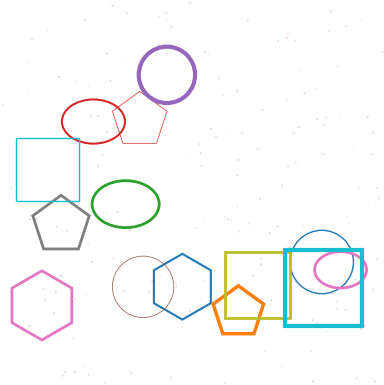[{"shape": "circle", "thickness": 1, "radius": 0.41, "center": [0.836, 0.319]}, {"shape": "hexagon", "thickness": 1.5, "radius": 0.43, "center": [0.474, 0.255]}, {"shape": "pentagon", "thickness": 2.5, "radius": 0.34, "center": [0.619, 0.189]}, {"shape": "oval", "thickness": 2, "radius": 0.44, "center": [0.326, 0.47]}, {"shape": "oval", "thickness": 1.5, "radius": 0.41, "center": [0.243, 0.684]}, {"shape": "pentagon", "thickness": 0.5, "radius": 0.37, "center": [0.363, 0.688]}, {"shape": "circle", "thickness": 3, "radius": 0.37, "center": [0.434, 0.806]}, {"shape": "circle", "thickness": 0.5, "radius": 0.4, "center": [0.372, 0.255]}, {"shape": "hexagon", "thickness": 2, "radius": 0.45, "center": [0.109, 0.207]}, {"shape": "oval", "thickness": 2, "radius": 0.34, "center": [0.885, 0.299]}, {"shape": "pentagon", "thickness": 2, "radius": 0.39, "center": [0.159, 0.416]}, {"shape": "square", "thickness": 2, "radius": 0.43, "center": [0.669, 0.26]}, {"shape": "square", "thickness": 1, "radius": 0.41, "center": [0.123, 0.561]}, {"shape": "square", "thickness": 3, "radius": 0.5, "center": [0.841, 0.252]}]